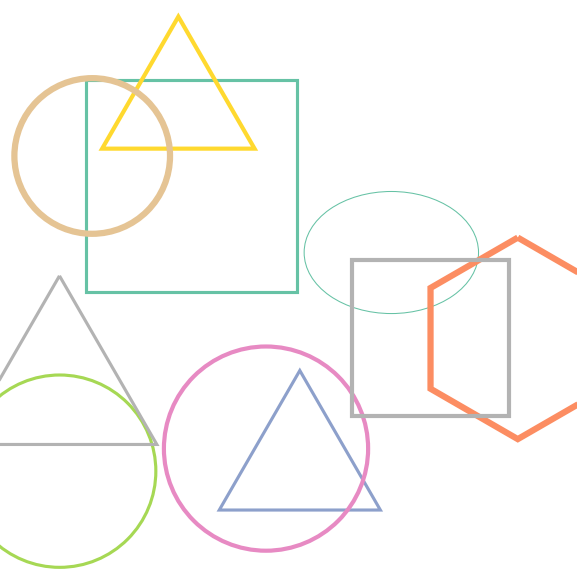[{"shape": "square", "thickness": 1.5, "radius": 0.92, "center": [0.331, 0.677]}, {"shape": "oval", "thickness": 0.5, "radius": 0.75, "center": [0.678, 0.562]}, {"shape": "hexagon", "thickness": 3, "radius": 0.87, "center": [0.897, 0.413]}, {"shape": "triangle", "thickness": 1.5, "radius": 0.81, "center": [0.519, 0.196]}, {"shape": "circle", "thickness": 2, "radius": 0.88, "center": [0.461, 0.222]}, {"shape": "circle", "thickness": 1.5, "radius": 0.83, "center": [0.103, 0.183]}, {"shape": "triangle", "thickness": 2, "radius": 0.76, "center": [0.309, 0.818]}, {"shape": "circle", "thickness": 3, "radius": 0.67, "center": [0.16, 0.729]}, {"shape": "triangle", "thickness": 1.5, "radius": 0.97, "center": [0.103, 0.327]}, {"shape": "square", "thickness": 2, "radius": 0.68, "center": [0.745, 0.414]}]